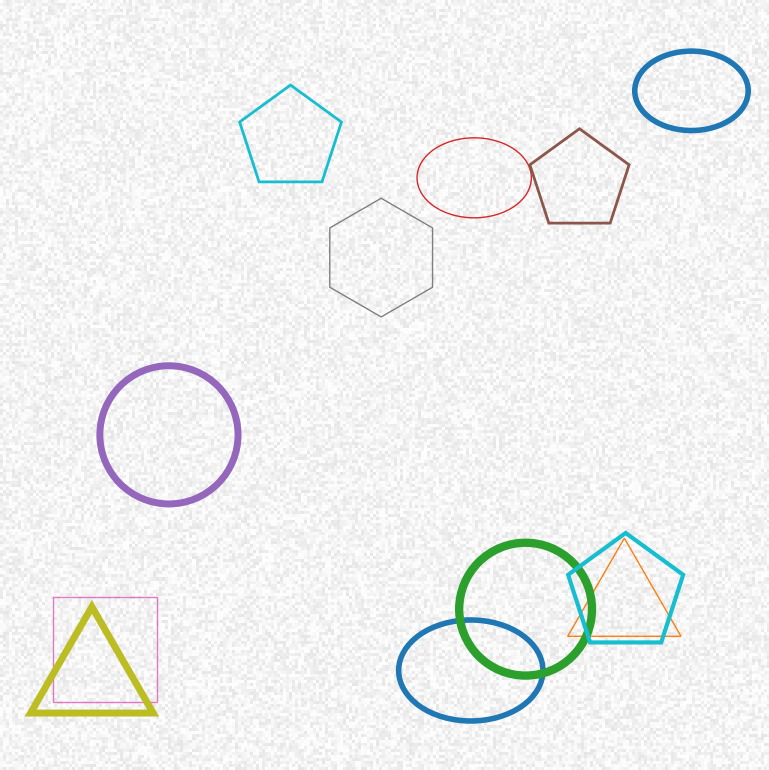[{"shape": "oval", "thickness": 2, "radius": 0.47, "center": [0.611, 0.129]}, {"shape": "oval", "thickness": 2, "radius": 0.37, "center": [0.898, 0.882]}, {"shape": "triangle", "thickness": 0.5, "radius": 0.42, "center": [0.811, 0.216]}, {"shape": "circle", "thickness": 3, "radius": 0.43, "center": [0.683, 0.209]}, {"shape": "oval", "thickness": 0.5, "radius": 0.37, "center": [0.616, 0.769]}, {"shape": "circle", "thickness": 2.5, "radius": 0.45, "center": [0.219, 0.435]}, {"shape": "pentagon", "thickness": 1, "radius": 0.34, "center": [0.753, 0.765]}, {"shape": "square", "thickness": 0.5, "radius": 0.34, "center": [0.136, 0.157]}, {"shape": "hexagon", "thickness": 0.5, "radius": 0.39, "center": [0.495, 0.665]}, {"shape": "triangle", "thickness": 2.5, "radius": 0.46, "center": [0.119, 0.12]}, {"shape": "pentagon", "thickness": 1.5, "radius": 0.39, "center": [0.813, 0.229]}, {"shape": "pentagon", "thickness": 1, "radius": 0.35, "center": [0.377, 0.82]}]